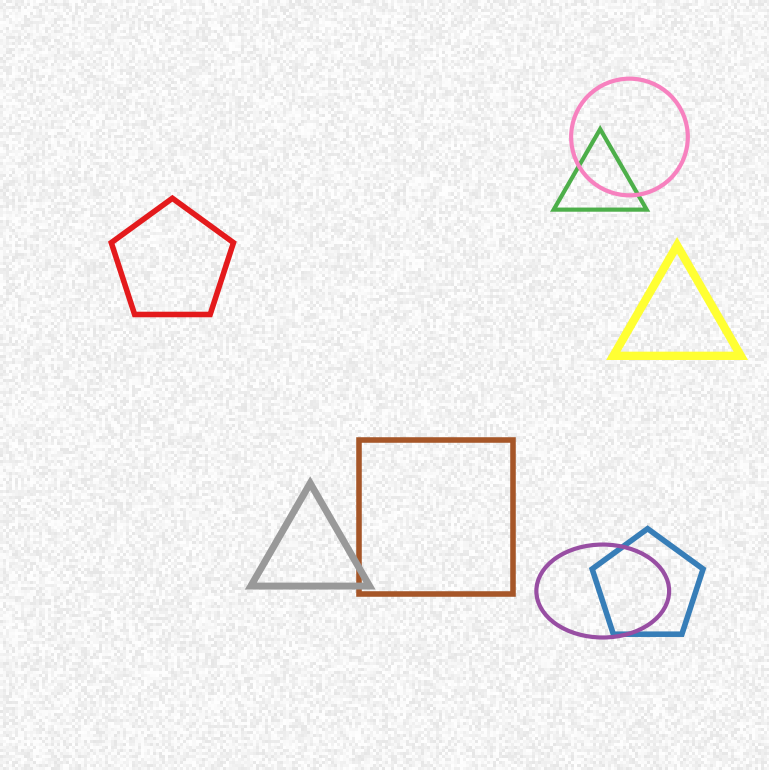[{"shape": "pentagon", "thickness": 2, "radius": 0.42, "center": [0.224, 0.659]}, {"shape": "pentagon", "thickness": 2, "radius": 0.38, "center": [0.841, 0.238]}, {"shape": "triangle", "thickness": 1.5, "radius": 0.35, "center": [0.779, 0.763]}, {"shape": "oval", "thickness": 1.5, "radius": 0.43, "center": [0.783, 0.232]}, {"shape": "triangle", "thickness": 3, "radius": 0.48, "center": [0.879, 0.586]}, {"shape": "square", "thickness": 2, "radius": 0.5, "center": [0.566, 0.328]}, {"shape": "circle", "thickness": 1.5, "radius": 0.38, "center": [0.817, 0.822]}, {"shape": "triangle", "thickness": 2.5, "radius": 0.45, "center": [0.403, 0.283]}]